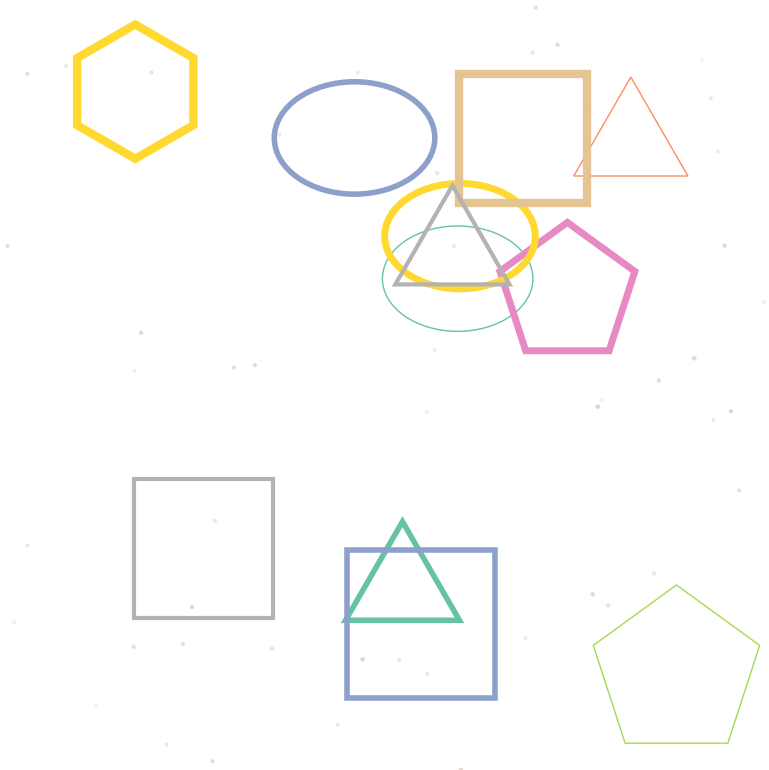[{"shape": "triangle", "thickness": 2, "radius": 0.43, "center": [0.523, 0.237]}, {"shape": "oval", "thickness": 0.5, "radius": 0.49, "center": [0.594, 0.638]}, {"shape": "triangle", "thickness": 0.5, "radius": 0.43, "center": [0.819, 0.814]}, {"shape": "oval", "thickness": 2, "radius": 0.52, "center": [0.46, 0.821]}, {"shape": "square", "thickness": 2, "radius": 0.48, "center": [0.547, 0.189]}, {"shape": "pentagon", "thickness": 2.5, "radius": 0.46, "center": [0.737, 0.619]}, {"shape": "pentagon", "thickness": 0.5, "radius": 0.57, "center": [0.879, 0.127]}, {"shape": "oval", "thickness": 2.5, "radius": 0.49, "center": [0.597, 0.693]}, {"shape": "hexagon", "thickness": 3, "radius": 0.44, "center": [0.176, 0.881]}, {"shape": "square", "thickness": 3, "radius": 0.42, "center": [0.679, 0.82]}, {"shape": "triangle", "thickness": 1.5, "radius": 0.43, "center": [0.588, 0.673]}, {"shape": "square", "thickness": 1.5, "radius": 0.45, "center": [0.265, 0.288]}]